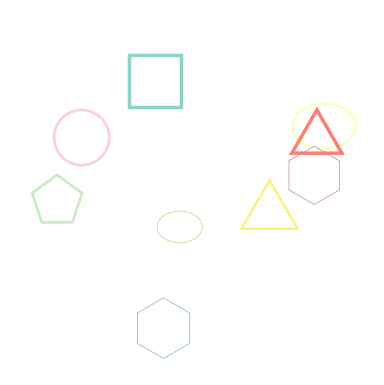[{"shape": "square", "thickness": 2.5, "radius": 0.33, "center": [0.402, 0.79]}, {"shape": "oval", "thickness": 1.5, "radius": 0.41, "center": [0.842, 0.672]}, {"shape": "triangle", "thickness": 2.5, "radius": 0.37, "center": [0.823, 0.64]}, {"shape": "hexagon", "thickness": 0.5, "radius": 0.39, "center": [0.425, 0.148]}, {"shape": "oval", "thickness": 0.5, "radius": 0.29, "center": [0.467, 0.41]}, {"shape": "circle", "thickness": 2, "radius": 0.36, "center": [0.212, 0.643]}, {"shape": "hexagon", "thickness": 0.5, "radius": 0.38, "center": [0.816, 0.545]}, {"shape": "pentagon", "thickness": 2, "radius": 0.34, "center": [0.148, 0.478]}, {"shape": "triangle", "thickness": 1.5, "radius": 0.42, "center": [0.7, 0.448]}]